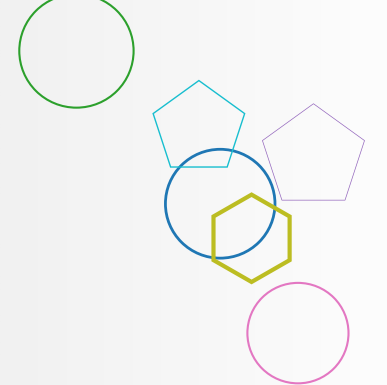[{"shape": "circle", "thickness": 2, "radius": 0.71, "center": [0.568, 0.471]}, {"shape": "circle", "thickness": 1.5, "radius": 0.74, "center": [0.197, 0.868]}, {"shape": "pentagon", "thickness": 0.5, "radius": 0.69, "center": [0.809, 0.592]}, {"shape": "circle", "thickness": 1.5, "radius": 0.65, "center": [0.769, 0.135]}, {"shape": "hexagon", "thickness": 3, "radius": 0.57, "center": [0.649, 0.381]}, {"shape": "pentagon", "thickness": 1, "radius": 0.62, "center": [0.513, 0.667]}]